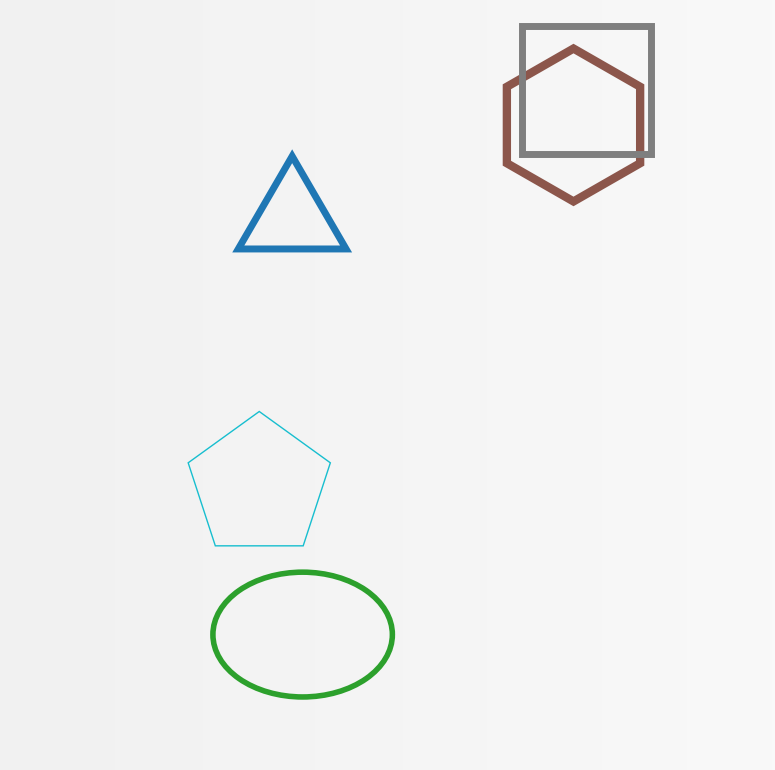[{"shape": "triangle", "thickness": 2.5, "radius": 0.4, "center": [0.377, 0.717]}, {"shape": "oval", "thickness": 2, "radius": 0.58, "center": [0.391, 0.176]}, {"shape": "hexagon", "thickness": 3, "radius": 0.5, "center": [0.74, 0.838]}, {"shape": "square", "thickness": 2.5, "radius": 0.41, "center": [0.757, 0.883]}, {"shape": "pentagon", "thickness": 0.5, "radius": 0.48, "center": [0.335, 0.369]}]